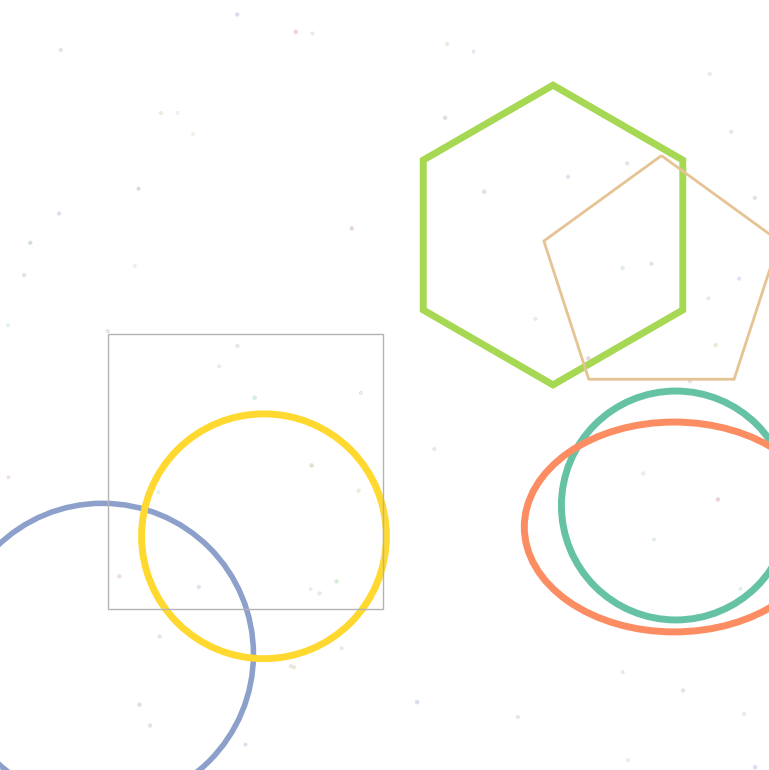[{"shape": "circle", "thickness": 2.5, "radius": 0.74, "center": [0.878, 0.344]}, {"shape": "oval", "thickness": 2.5, "radius": 0.97, "center": [0.876, 0.316]}, {"shape": "circle", "thickness": 2, "radius": 0.98, "center": [0.133, 0.15]}, {"shape": "hexagon", "thickness": 2.5, "radius": 0.97, "center": [0.718, 0.695]}, {"shape": "circle", "thickness": 2.5, "radius": 0.79, "center": [0.343, 0.304]}, {"shape": "pentagon", "thickness": 1, "radius": 0.8, "center": [0.859, 0.637]}, {"shape": "square", "thickness": 0.5, "radius": 0.89, "center": [0.319, 0.387]}]